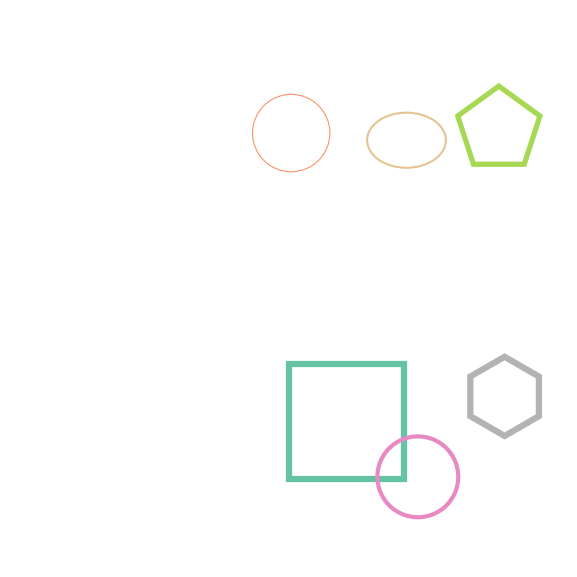[{"shape": "square", "thickness": 3, "radius": 0.5, "center": [0.6, 0.27]}, {"shape": "circle", "thickness": 0.5, "radius": 0.33, "center": [0.504, 0.769]}, {"shape": "circle", "thickness": 2, "radius": 0.35, "center": [0.724, 0.173]}, {"shape": "pentagon", "thickness": 2.5, "radius": 0.37, "center": [0.864, 0.775]}, {"shape": "oval", "thickness": 1, "radius": 0.34, "center": [0.704, 0.756]}, {"shape": "hexagon", "thickness": 3, "radius": 0.34, "center": [0.874, 0.313]}]